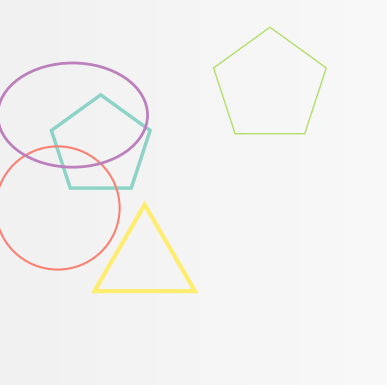[{"shape": "pentagon", "thickness": 2.5, "radius": 0.67, "center": [0.26, 0.62]}, {"shape": "circle", "thickness": 1.5, "radius": 0.8, "center": [0.149, 0.46]}, {"shape": "pentagon", "thickness": 1, "radius": 0.76, "center": [0.697, 0.776]}, {"shape": "oval", "thickness": 2, "radius": 0.97, "center": [0.187, 0.701]}, {"shape": "triangle", "thickness": 3, "radius": 0.75, "center": [0.373, 0.319]}]